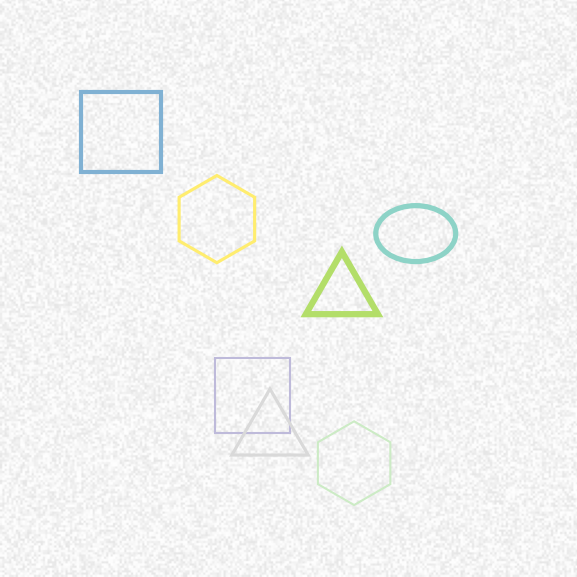[{"shape": "oval", "thickness": 2.5, "radius": 0.35, "center": [0.72, 0.595]}, {"shape": "square", "thickness": 1, "radius": 0.33, "center": [0.437, 0.315]}, {"shape": "square", "thickness": 2, "radius": 0.35, "center": [0.21, 0.771]}, {"shape": "triangle", "thickness": 3, "radius": 0.36, "center": [0.592, 0.491]}, {"shape": "triangle", "thickness": 1.5, "radius": 0.38, "center": [0.468, 0.249]}, {"shape": "hexagon", "thickness": 1, "radius": 0.36, "center": [0.613, 0.197]}, {"shape": "hexagon", "thickness": 1.5, "radius": 0.38, "center": [0.376, 0.62]}]